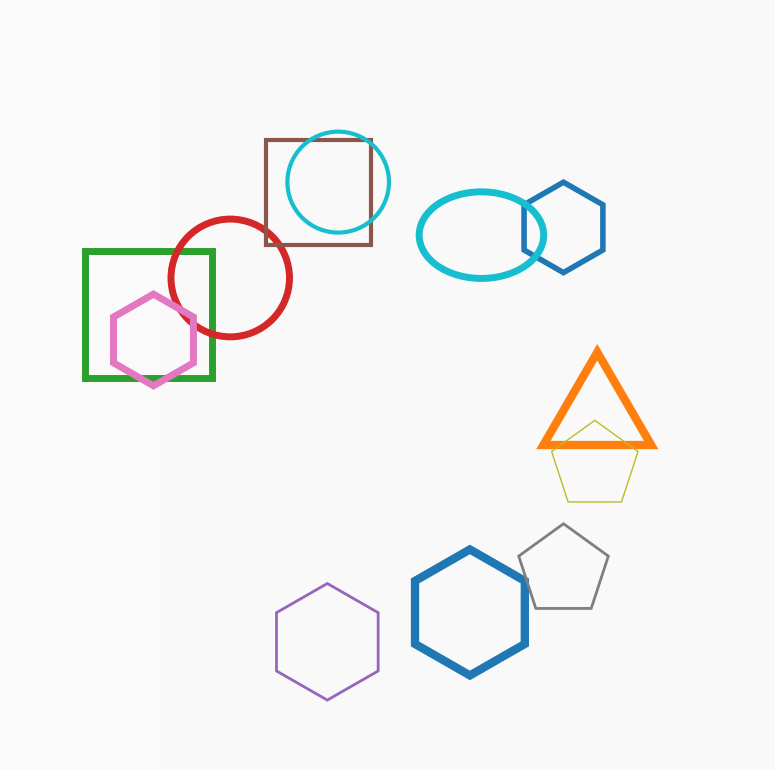[{"shape": "hexagon", "thickness": 2, "radius": 0.29, "center": [0.727, 0.705]}, {"shape": "hexagon", "thickness": 3, "radius": 0.41, "center": [0.606, 0.205]}, {"shape": "triangle", "thickness": 3, "radius": 0.4, "center": [0.771, 0.462]}, {"shape": "square", "thickness": 2.5, "radius": 0.41, "center": [0.192, 0.592]}, {"shape": "circle", "thickness": 2.5, "radius": 0.38, "center": [0.297, 0.639]}, {"shape": "hexagon", "thickness": 1, "radius": 0.38, "center": [0.422, 0.166]}, {"shape": "square", "thickness": 1.5, "radius": 0.34, "center": [0.411, 0.75]}, {"shape": "hexagon", "thickness": 2.5, "radius": 0.3, "center": [0.198, 0.559]}, {"shape": "pentagon", "thickness": 1, "radius": 0.3, "center": [0.727, 0.259]}, {"shape": "pentagon", "thickness": 0.5, "radius": 0.29, "center": [0.768, 0.396]}, {"shape": "circle", "thickness": 1.5, "radius": 0.33, "center": [0.436, 0.763]}, {"shape": "oval", "thickness": 2.5, "radius": 0.4, "center": [0.621, 0.695]}]